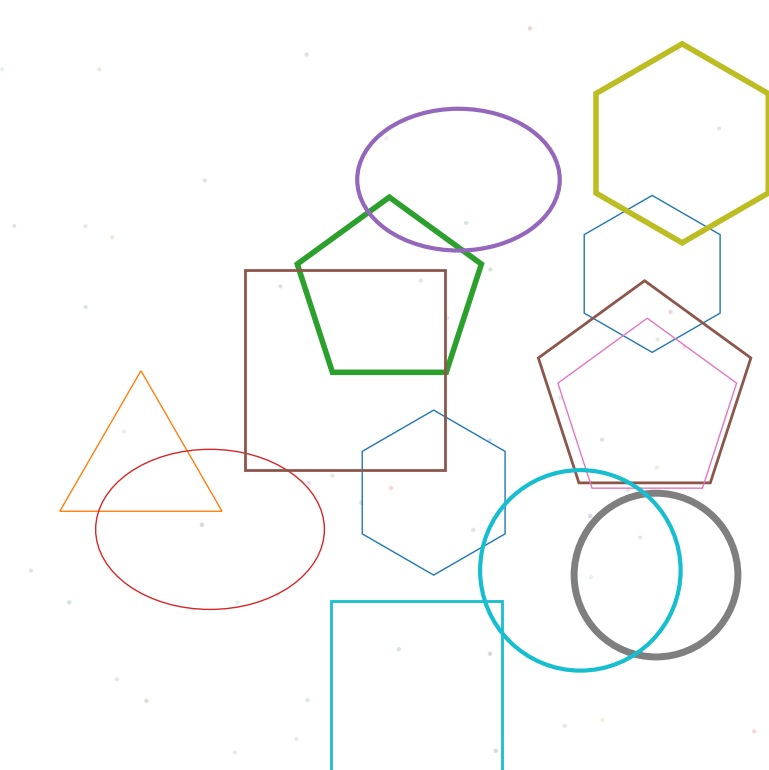[{"shape": "hexagon", "thickness": 0.5, "radius": 0.54, "center": [0.563, 0.36]}, {"shape": "hexagon", "thickness": 0.5, "radius": 0.51, "center": [0.847, 0.644]}, {"shape": "triangle", "thickness": 0.5, "radius": 0.61, "center": [0.183, 0.397]}, {"shape": "pentagon", "thickness": 2, "radius": 0.63, "center": [0.506, 0.618]}, {"shape": "oval", "thickness": 0.5, "radius": 0.74, "center": [0.273, 0.313]}, {"shape": "oval", "thickness": 1.5, "radius": 0.66, "center": [0.595, 0.767]}, {"shape": "square", "thickness": 1, "radius": 0.65, "center": [0.448, 0.52]}, {"shape": "pentagon", "thickness": 1, "radius": 0.73, "center": [0.837, 0.49]}, {"shape": "pentagon", "thickness": 0.5, "radius": 0.61, "center": [0.841, 0.465]}, {"shape": "circle", "thickness": 2.5, "radius": 0.53, "center": [0.852, 0.253]}, {"shape": "hexagon", "thickness": 2, "radius": 0.65, "center": [0.886, 0.814]}, {"shape": "square", "thickness": 1, "radius": 0.55, "center": [0.541, 0.108]}, {"shape": "circle", "thickness": 1.5, "radius": 0.65, "center": [0.754, 0.259]}]